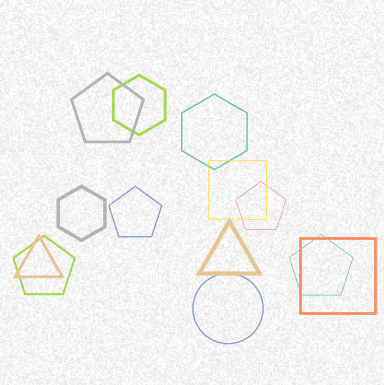[{"shape": "pentagon", "thickness": 0.5, "radius": 0.44, "center": [0.834, 0.304]}, {"shape": "hexagon", "thickness": 1, "radius": 0.49, "center": [0.557, 0.658]}, {"shape": "square", "thickness": 2, "radius": 0.48, "center": [0.876, 0.284]}, {"shape": "pentagon", "thickness": 1, "radius": 0.36, "center": [0.351, 0.444]}, {"shape": "circle", "thickness": 1, "radius": 0.46, "center": [0.592, 0.199]}, {"shape": "pentagon", "thickness": 0.5, "radius": 0.34, "center": [0.678, 0.46]}, {"shape": "pentagon", "thickness": 1.5, "radius": 0.42, "center": [0.115, 0.304]}, {"shape": "hexagon", "thickness": 2, "radius": 0.39, "center": [0.362, 0.727]}, {"shape": "square", "thickness": 0.5, "radius": 0.38, "center": [0.615, 0.508]}, {"shape": "triangle", "thickness": 3, "radius": 0.45, "center": [0.596, 0.335]}, {"shape": "triangle", "thickness": 2, "radius": 0.36, "center": [0.101, 0.317]}, {"shape": "pentagon", "thickness": 2, "radius": 0.49, "center": [0.279, 0.711]}, {"shape": "hexagon", "thickness": 2.5, "radius": 0.35, "center": [0.212, 0.446]}]